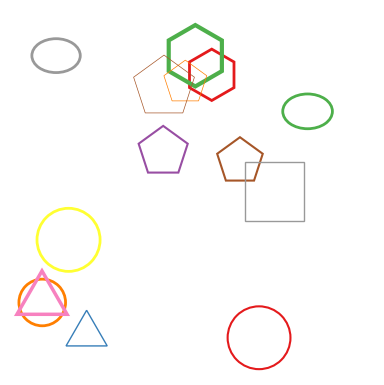[{"shape": "circle", "thickness": 1.5, "radius": 0.41, "center": [0.673, 0.123]}, {"shape": "hexagon", "thickness": 2, "radius": 0.33, "center": [0.55, 0.806]}, {"shape": "triangle", "thickness": 1, "radius": 0.31, "center": [0.225, 0.132]}, {"shape": "oval", "thickness": 2, "radius": 0.32, "center": [0.799, 0.711]}, {"shape": "hexagon", "thickness": 3, "radius": 0.4, "center": [0.507, 0.855]}, {"shape": "pentagon", "thickness": 1.5, "radius": 0.34, "center": [0.424, 0.606]}, {"shape": "circle", "thickness": 2, "radius": 0.3, "center": [0.11, 0.214]}, {"shape": "pentagon", "thickness": 0.5, "radius": 0.29, "center": [0.481, 0.785]}, {"shape": "circle", "thickness": 2, "radius": 0.41, "center": [0.178, 0.377]}, {"shape": "pentagon", "thickness": 1.5, "radius": 0.31, "center": [0.623, 0.581]}, {"shape": "pentagon", "thickness": 0.5, "radius": 0.42, "center": [0.426, 0.774]}, {"shape": "triangle", "thickness": 2.5, "radius": 0.38, "center": [0.109, 0.221]}, {"shape": "square", "thickness": 1, "radius": 0.38, "center": [0.714, 0.503]}, {"shape": "oval", "thickness": 2, "radius": 0.31, "center": [0.146, 0.855]}]